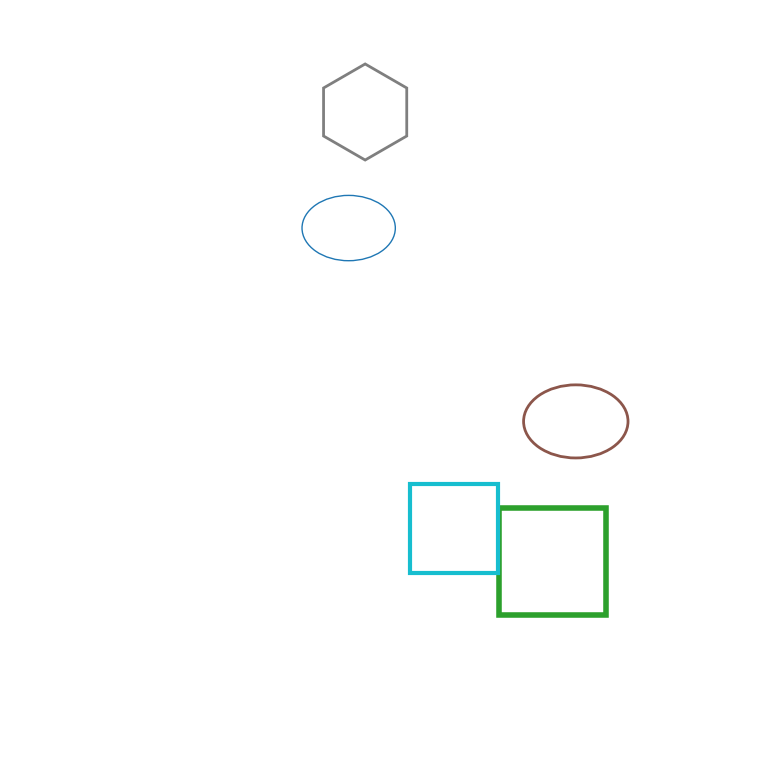[{"shape": "oval", "thickness": 0.5, "radius": 0.3, "center": [0.453, 0.704]}, {"shape": "square", "thickness": 2, "radius": 0.35, "center": [0.717, 0.27]}, {"shape": "oval", "thickness": 1, "radius": 0.34, "center": [0.748, 0.453]}, {"shape": "hexagon", "thickness": 1, "radius": 0.31, "center": [0.474, 0.855]}, {"shape": "square", "thickness": 1.5, "radius": 0.29, "center": [0.59, 0.314]}]